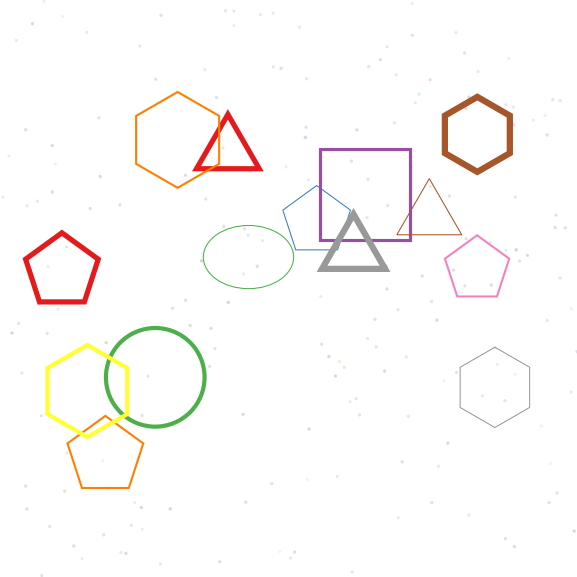[{"shape": "pentagon", "thickness": 2.5, "radius": 0.33, "center": [0.107, 0.53]}, {"shape": "triangle", "thickness": 2.5, "radius": 0.31, "center": [0.395, 0.738]}, {"shape": "pentagon", "thickness": 0.5, "radius": 0.31, "center": [0.548, 0.616]}, {"shape": "oval", "thickness": 0.5, "radius": 0.39, "center": [0.43, 0.554]}, {"shape": "circle", "thickness": 2, "radius": 0.43, "center": [0.269, 0.346]}, {"shape": "square", "thickness": 1.5, "radius": 0.39, "center": [0.632, 0.663]}, {"shape": "pentagon", "thickness": 1, "radius": 0.35, "center": [0.182, 0.21]}, {"shape": "hexagon", "thickness": 1, "radius": 0.42, "center": [0.308, 0.757]}, {"shape": "hexagon", "thickness": 2, "radius": 0.4, "center": [0.151, 0.322]}, {"shape": "hexagon", "thickness": 3, "radius": 0.32, "center": [0.827, 0.766]}, {"shape": "triangle", "thickness": 0.5, "radius": 0.32, "center": [0.743, 0.625]}, {"shape": "pentagon", "thickness": 1, "radius": 0.29, "center": [0.826, 0.533]}, {"shape": "hexagon", "thickness": 0.5, "radius": 0.35, "center": [0.857, 0.328]}, {"shape": "triangle", "thickness": 3, "radius": 0.32, "center": [0.612, 0.565]}]